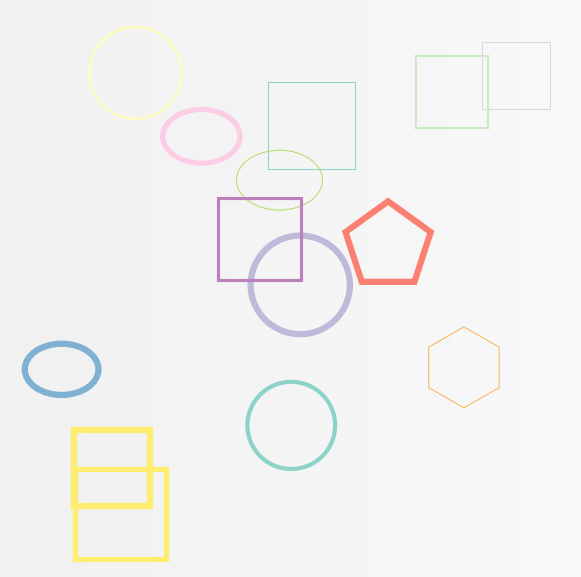[{"shape": "square", "thickness": 0.5, "radius": 0.38, "center": [0.536, 0.782]}, {"shape": "circle", "thickness": 2, "radius": 0.38, "center": [0.501, 0.263]}, {"shape": "circle", "thickness": 1, "radius": 0.4, "center": [0.233, 0.873]}, {"shape": "circle", "thickness": 3, "radius": 0.43, "center": [0.517, 0.506]}, {"shape": "pentagon", "thickness": 3, "radius": 0.39, "center": [0.668, 0.573]}, {"shape": "oval", "thickness": 3, "radius": 0.32, "center": [0.106, 0.36]}, {"shape": "hexagon", "thickness": 0.5, "radius": 0.35, "center": [0.798, 0.363]}, {"shape": "oval", "thickness": 0.5, "radius": 0.37, "center": [0.481, 0.687]}, {"shape": "oval", "thickness": 2.5, "radius": 0.33, "center": [0.347, 0.763]}, {"shape": "square", "thickness": 0.5, "radius": 0.29, "center": [0.889, 0.868]}, {"shape": "square", "thickness": 1.5, "radius": 0.35, "center": [0.447, 0.586]}, {"shape": "square", "thickness": 1, "radius": 0.31, "center": [0.778, 0.84]}, {"shape": "square", "thickness": 2.5, "radius": 0.39, "center": [0.207, 0.109]}, {"shape": "square", "thickness": 3, "radius": 0.33, "center": [0.192, 0.189]}]